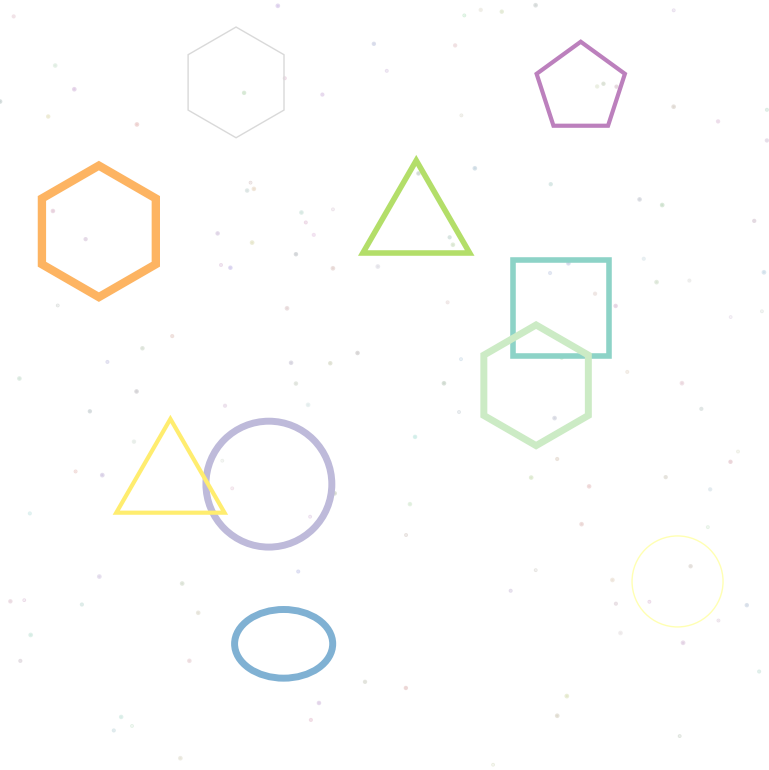[{"shape": "square", "thickness": 2, "radius": 0.31, "center": [0.729, 0.6]}, {"shape": "circle", "thickness": 0.5, "radius": 0.3, "center": [0.88, 0.245]}, {"shape": "circle", "thickness": 2.5, "radius": 0.41, "center": [0.349, 0.371]}, {"shape": "oval", "thickness": 2.5, "radius": 0.32, "center": [0.368, 0.164]}, {"shape": "hexagon", "thickness": 3, "radius": 0.43, "center": [0.128, 0.7]}, {"shape": "triangle", "thickness": 2, "radius": 0.4, "center": [0.541, 0.711]}, {"shape": "hexagon", "thickness": 0.5, "radius": 0.36, "center": [0.307, 0.893]}, {"shape": "pentagon", "thickness": 1.5, "radius": 0.3, "center": [0.754, 0.885]}, {"shape": "hexagon", "thickness": 2.5, "radius": 0.39, "center": [0.696, 0.5]}, {"shape": "triangle", "thickness": 1.5, "radius": 0.41, "center": [0.221, 0.375]}]